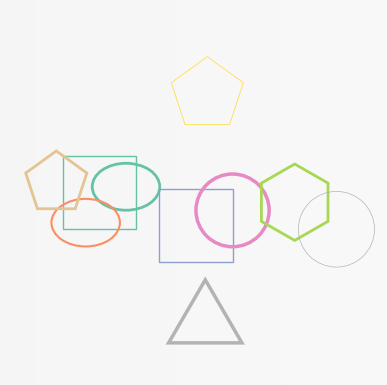[{"shape": "square", "thickness": 1, "radius": 0.47, "center": [0.257, 0.501]}, {"shape": "oval", "thickness": 2, "radius": 0.44, "center": [0.325, 0.515]}, {"shape": "oval", "thickness": 1.5, "radius": 0.44, "center": [0.221, 0.422]}, {"shape": "square", "thickness": 1, "radius": 0.48, "center": [0.505, 0.415]}, {"shape": "circle", "thickness": 2.5, "radius": 0.47, "center": [0.6, 0.454]}, {"shape": "hexagon", "thickness": 2, "radius": 0.5, "center": [0.761, 0.475]}, {"shape": "pentagon", "thickness": 0.5, "radius": 0.49, "center": [0.535, 0.755]}, {"shape": "pentagon", "thickness": 2, "radius": 0.41, "center": [0.145, 0.525]}, {"shape": "circle", "thickness": 0.5, "radius": 0.49, "center": [0.868, 0.405]}, {"shape": "triangle", "thickness": 2.5, "radius": 0.55, "center": [0.53, 0.164]}]